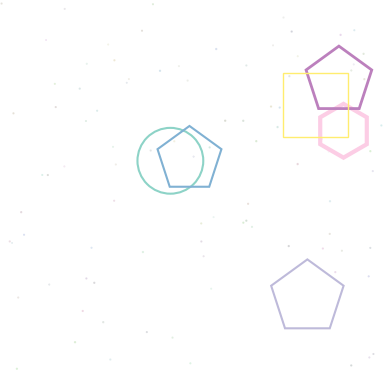[{"shape": "circle", "thickness": 1.5, "radius": 0.43, "center": [0.443, 0.582]}, {"shape": "pentagon", "thickness": 1.5, "radius": 0.49, "center": [0.798, 0.227]}, {"shape": "pentagon", "thickness": 1.5, "radius": 0.44, "center": [0.492, 0.586]}, {"shape": "hexagon", "thickness": 3, "radius": 0.35, "center": [0.892, 0.66]}, {"shape": "pentagon", "thickness": 2, "radius": 0.45, "center": [0.88, 0.791]}, {"shape": "square", "thickness": 1, "radius": 0.42, "center": [0.819, 0.728]}]